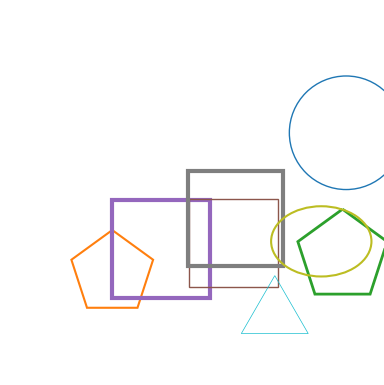[{"shape": "circle", "thickness": 1, "radius": 0.74, "center": [0.899, 0.655]}, {"shape": "pentagon", "thickness": 1.5, "radius": 0.56, "center": [0.292, 0.291]}, {"shape": "pentagon", "thickness": 2, "radius": 0.61, "center": [0.89, 0.335]}, {"shape": "square", "thickness": 3, "radius": 0.64, "center": [0.418, 0.352]}, {"shape": "square", "thickness": 1, "radius": 0.57, "center": [0.606, 0.369]}, {"shape": "square", "thickness": 3, "radius": 0.62, "center": [0.613, 0.434]}, {"shape": "oval", "thickness": 1.5, "radius": 0.65, "center": [0.835, 0.373]}, {"shape": "triangle", "thickness": 0.5, "radius": 0.5, "center": [0.714, 0.184]}]